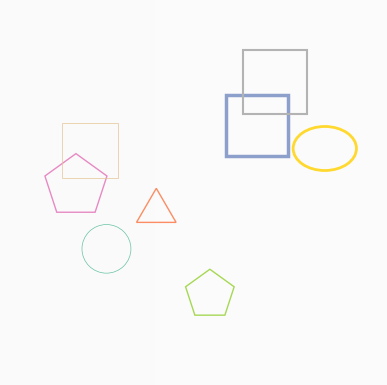[{"shape": "circle", "thickness": 0.5, "radius": 0.32, "center": [0.275, 0.354]}, {"shape": "triangle", "thickness": 1, "radius": 0.29, "center": [0.403, 0.452]}, {"shape": "square", "thickness": 2.5, "radius": 0.4, "center": [0.663, 0.673]}, {"shape": "pentagon", "thickness": 1, "radius": 0.42, "center": [0.196, 0.517]}, {"shape": "pentagon", "thickness": 1, "radius": 0.33, "center": [0.542, 0.235]}, {"shape": "oval", "thickness": 2, "radius": 0.41, "center": [0.838, 0.614]}, {"shape": "square", "thickness": 0.5, "radius": 0.36, "center": [0.232, 0.609]}, {"shape": "square", "thickness": 1.5, "radius": 0.41, "center": [0.71, 0.787]}]